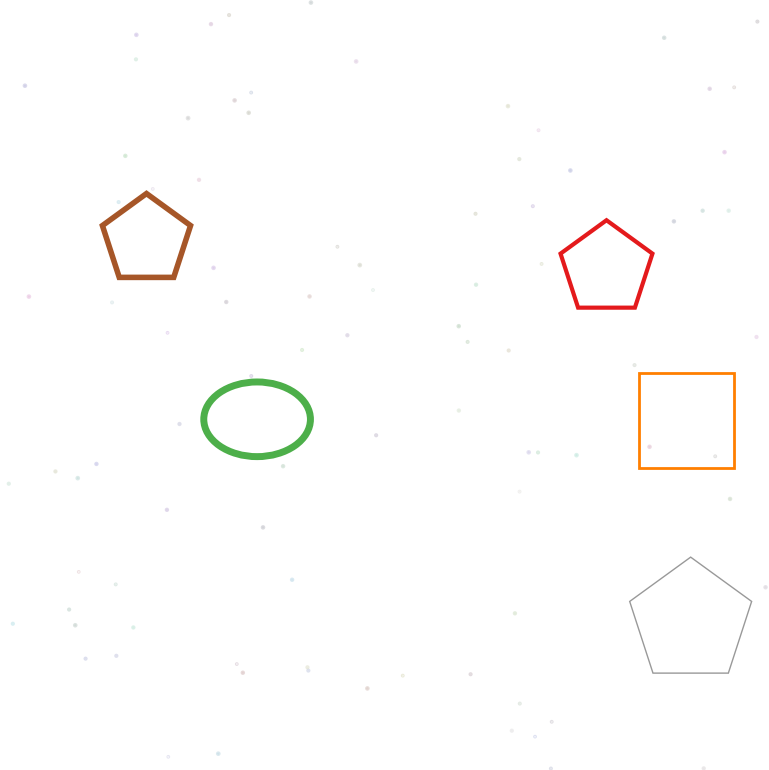[{"shape": "pentagon", "thickness": 1.5, "radius": 0.31, "center": [0.788, 0.651]}, {"shape": "oval", "thickness": 2.5, "radius": 0.35, "center": [0.334, 0.455]}, {"shape": "square", "thickness": 1, "radius": 0.31, "center": [0.891, 0.454]}, {"shape": "pentagon", "thickness": 2, "radius": 0.3, "center": [0.19, 0.688]}, {"shape": "pentagon", "thickness": 0.5, "radius": 0.42, "center": [0.897, 0.193]}]